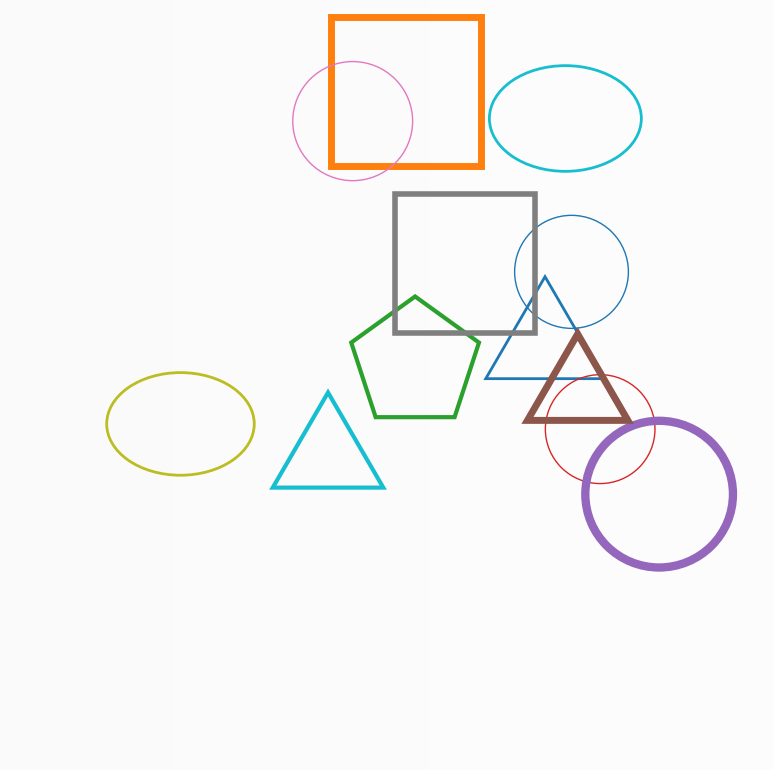[{"shape": "circle", "thickness": 0.5, "radius": 0.37, "center": [0.737, 0.647]}, {"shape": "triangle", "thickness": 1, "radius": 0.44, "center": [0.703, 0.552]}, {"shape": "square", "thickness": 2.5, "radius": 0.49, "center": [0.524, 0.881]}, {"shape": "pentagon", "thickness": 1.5, "radius": 0.43, "center": [0.536, 0.528]}, {"shape": "circle", "thickness": 0.5, "radius": 0.35, "center": [0.774, 0.443]}, {"shape": "circle", "thickness": 3, "radius": 0.48, "center": [0.851, 0.358]}, {"shape": "triangle", "thickness": 2.5, "radius": 0.37, "center": [0.745, 0.491]}, {"shape": "circle", "thickness": 0.5, "radius": 0.39, "center": [0.455, 0.843]}, {"shape": "square", "thickness": 2, "radius": 0.45, "center": [0.6, 0.658]}, {"shape": "oval", "thickness": 1, "radius": 0.48, "center": [0.233, 0.449]}, {"shape": "oval", "thickness": 1, "radius": 0.49, "center": [0.73, 0.846]}, {"shape": "triangle", "thickness": 1.5, "radius": 0.41, "center": [0.423, 0.408]}]